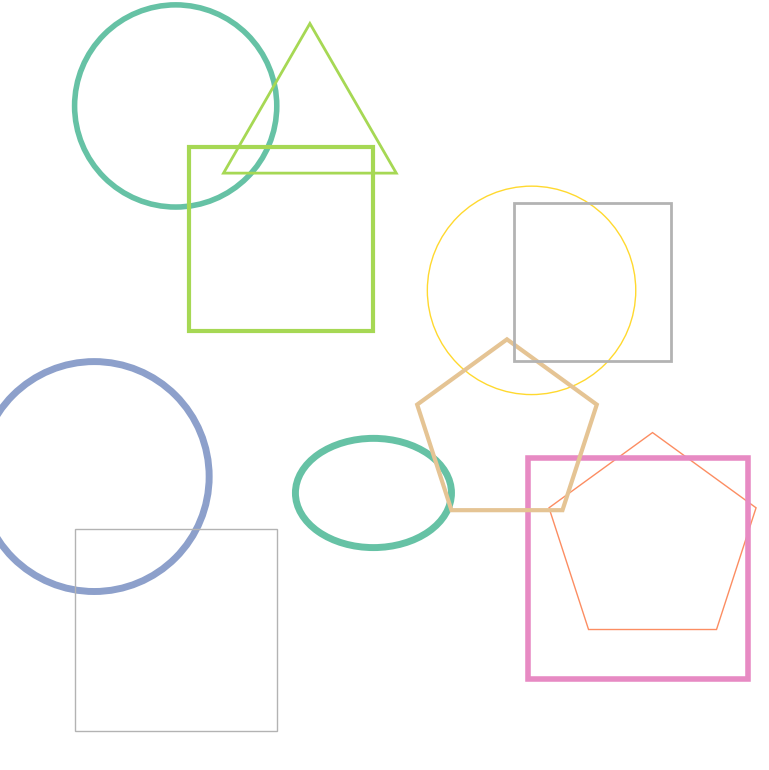[{"shape": "oval", "thickness": 2.5, "radius": 0.51, "center": [0.485, 0.36]}, {"shape": "circle", "thickness": 2, "radius": 0.66, "center": [0.228, 0.862]}, {"shape": "pentagon", "thickness": 0.5, "radius": 0.71, "center": [0.847, 0.297]}, {"shape": "circle", "thickness": 2.5, "radius": 0.75, "center": [0.122, 0.381]}, {"shape": "square", "thickness": 2, "radius": 0.72, "center": [0.829, 0.262]}, {"shape": "triangle", "thickness": 1, "radius": 0.65, "center": [0.402, 0.84]}, {"shape": "square", "thickness": 1.5, "radius": 0.6, "center": [0.365, 0.689]}, {"shape": "circle", "thickness": 0.5, "radius": 0.68, "center": [0.69, 0.623]}, {"shape": "pentagon", "thickness": 1.5, "radius": 0.61, "center": [0.658, 0.437]}, {"shape": "square", "thickness": 0.5, "radius": 0.66, "center": [0.229, 0.182]}, {"shape": "square", "thickness": 1, "radius": 0.51, "center": [0.77, 0.634]}]